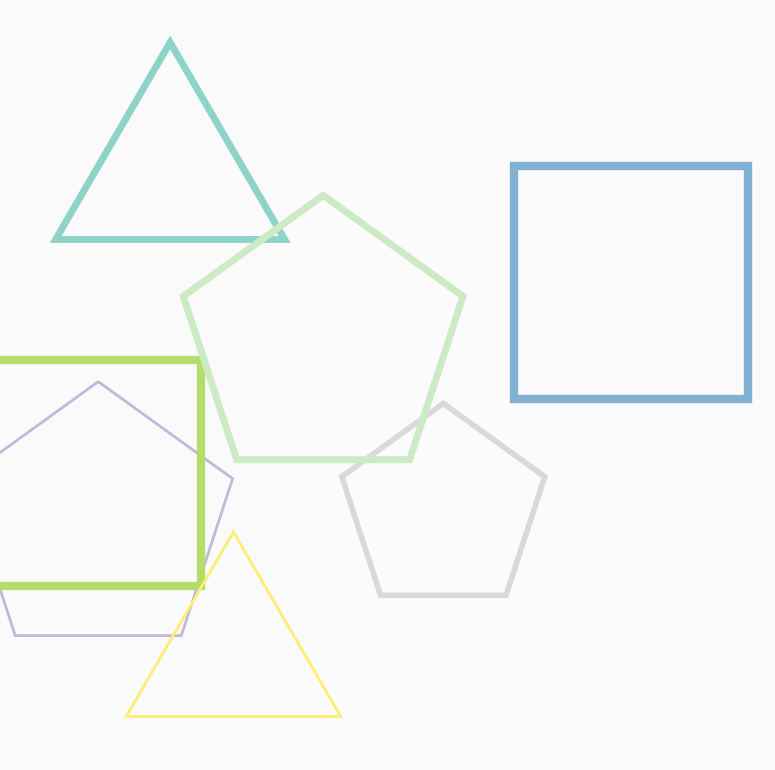[{"shape": "triangle", "thickness": 2.5, "radius": 0.85, "center": [0.22, 0.774]}, {"shape": "pentagon", "thickness": 1, "radius": 0.91, "center": [0.127, 0.322]}, {"shape": "square", "thickness": 3, "radius": 0.76, "center": [0.814, 0.633]}, {"shape": "square", "thickness": 3, "radius": 0.74, "center": [0.113, 0.386]}, {"shape": "pentagon", "thickness": 2, "radius": 0.69, "center": [0.572, 0.338]}, {"shape": "pentagon", "thickness": 2.5, "radius": 0.95, "center": [0.417, 0.557]}, {"shape": "triangle", "thickness": 1, "radius": 0.8, "center": [0.301, 0.149]}]